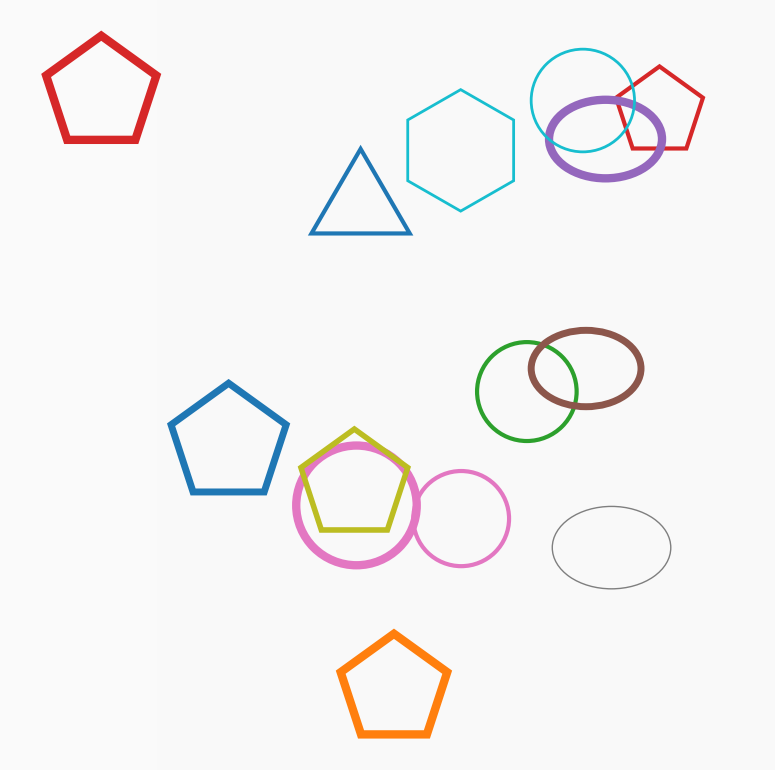[{"shape": "pentagon", "thickness": 2.5, "radius": 0.39, "center": [0.295, 0.424]}, {"shape": "triangle", "thickness": 1.5, "radius": 0.37, "center": [0.465, 0.733]}, {"shape": "pentagon", "thickness": 3, "radius": 0.36, "center": [0.508, 0.105]}, {"shape": "circle", "thickness": 1.5, "radius": 0.32, "center": [0.68, 0.491]}, {"shape": "pentagon", "thickness": 3, "radius": 0.37, "center": [0.131, 0.879]}, {"shape": "pentagon", "thickness": 1.5, "radius": 0.29, "center": [0.851, 0.855]}, {"shape": "oval", "thickness": 3, "radius": 0.36, "center": [0.781, 0.819]}, {"shape": "oval", "thickness": 2.5, "radius": 0.35, "center": [0.756, 0.521]}, {"shape": "circle", "thickness": 3, "radius": 0.39, "center": [0.46, 0.344]}, {"shape": "circle", "thickness": 1.5, "radius": 0.31, "center": [0.595, 0.327]}, {"shape": "oval", "thickness": 0.5, "radius": 0.38, "center": [0.789, 0.289]}, {"shape": "pentagon", "thickness": 2, "radius": 0.36, "center": [0.457, 0.37]}, {"shape": "circle", "thickness": 1, "radius": 0.33, "center": [0.752, 0.869]}, {"shape": "hexagon", "thickness": 1, "radius": 0.39, "center": [0.594, 0.805]}]